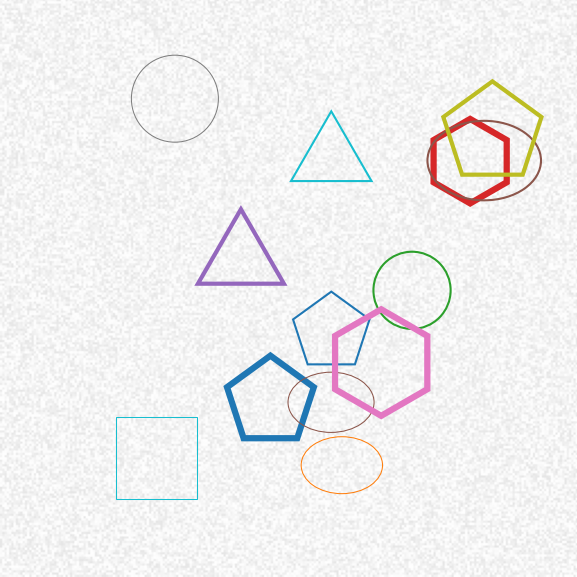[{"shape": "pentagon", "thickness": 3, "radius": 0.4, "center": [0.468, 0.304]}, {"shape": "pentagon", "thickness": 1, "radius": 0.35, "center": [0.574, 0.425]}, {"shape": "oval", "thickness": 0.5, "radius": 0.35, "center": [0.592, 0.194]}, {"shape": "circle", "thickness": 1, "radius": 0.33, "center": [0.713, 0.496]}, {"shape": "hexagon", "thickness": 3, "radius": 0.37, "center": [0.814, 0.72]}, {"shape": "triangle", "thickness": 2, "radius": 0.43, "center": [0.417, 0.551]}, {"shape": "oval", "thickness": 0.5, "radius": 0.37, "center": [0.573, 0.303]}, {"shape": "oval", "thickness": 1, "radius": 0.49, "center": [0.838, 0.721]}, {"shape": "hexagon", "thickness": 3, "radius": 0.46, "center": [0.66, 0.371]}, {"shape": "circle", "thickness": 0.5, "radius": 0.38, "center": [0.303, 0.828]}, {"shape": "pentagon", "thickness": 2, "radius": 0.45, "center": [0.853, 0.769]}, {"shape": "triangle", "thickness": 1, "radius": 0.4, "center": [0.574, 0.726]}, {"shape": "square", "thickness": 0.5, "radius": 0.35, "center": [0.27, 0.206]}]